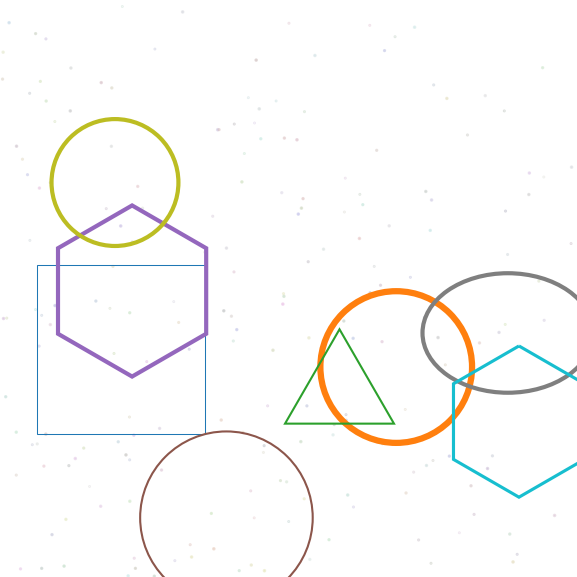[{"shape": "square", "thickness": 0.5, "radius": 0.73, "center": [0.209, 0.394]}, {"shape": "circle", "thickness": 3, "radius": 0.66, "center": [0.686, 0.364]}, {"shape": "triangle", "thickness": 1, "radius": 0.54, "center": [0.588, 0.32]}, {"shape": "hexagon", "thickness": 2, "radius": 0.74, "center": [0.229, 0.495]}, {"shape": "circle", "thickness": 1, "radius": 0.75, "center": [0.392, 0.103]}, {"shape": "oval", "thickness": 2, "radius": 0.74, "center": [0.879, 0.423]}, {"shape": "circle", "thickness": 2, "radius": 0.55, "center": [0.199, 0.683]}, {"shape": "hexagon", "thickness": 1.5, "radius": 0.65, "center": [0.899, 0.269]}]